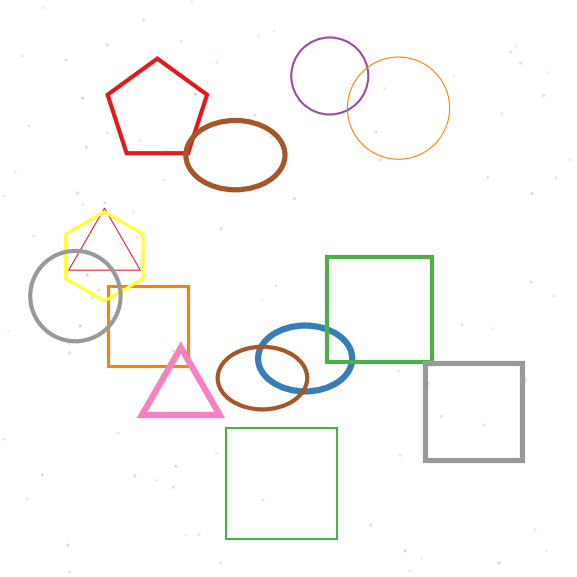[{"shape": "triangle", "thickness": 0.5, "radius": 0.36, "center": [0.181, 0.567]}, {"shape": "pentagon", "thickness": 2, "radius": 0.45, "center": [0.272, 0.807]}, {"shape": "oval", "thickness": 3, "radius": 0.41, "center": [0.528, 0.378]}, {"shape": "square", "thickness": 2, "radius": 0.46, "center": [0.657, 0.463]}, {"shape": "square", "thickness": 1, "radius": 0.48, "center": [0.488, 0.162]}, {"shape": "circle", "thickness": 1, "radius": 0.33, "center": [0.571, 0.868]}, {"shape": "square", "thickness": 1.5, "radius": 0.35, "center": [0.256, 0.434]}, {"shape": "circle", "thickness": 0.5, "radius": 0.44, "center": [0.69, 0.812]}, {"shape": "hexagon", "thickness": 1.5, "radius": 0.39, "center": [0.181, 0.555]}, {"shape": "oval", "thickness": 2.5, "radius": 0.43, "center": [0.408, 0.731]}, {"shape": "oval", "thickness": 2, "radius": 0.39, "center": [0.454, 0.344]}, {"shape": "triangle", "thickness": 3, "radius": 0.39, "center": [0.313, 0.319]}, {"shape": "circle", "thickness": 2, "radius": 0.39, "center": [0.131, 0.486]}, {"shape": "square", "thickness": 2.5, "radius": 0.42, "center": [0.82, 0.287]}]